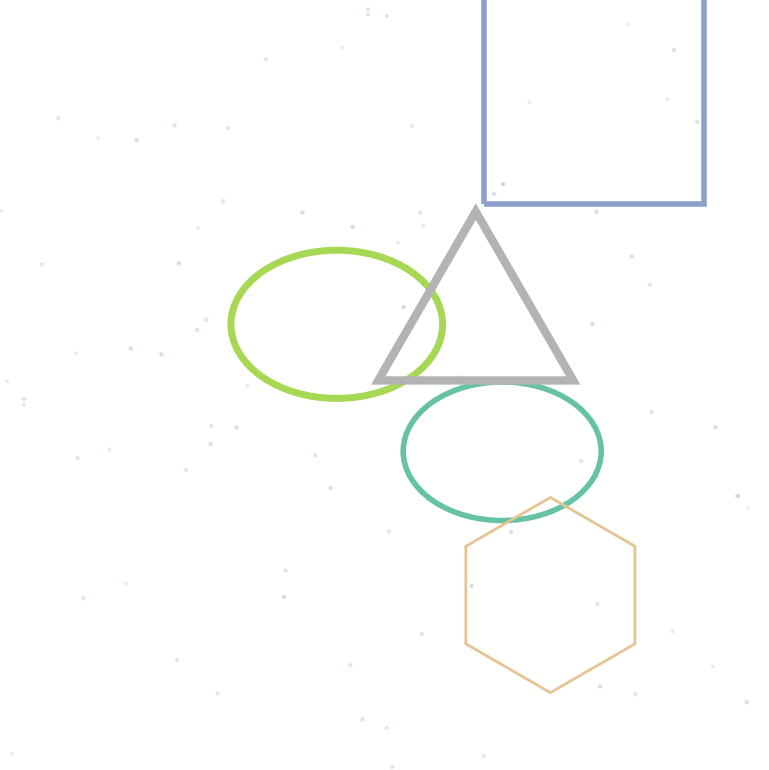[{"shape": "oval", "thickness": 2, "radius": 0.64, "center": [0.652, 0.414]}, {"shape": "square", "thickness": 2, "radius": 0.72, "center": [0.771, 0.878]}, {"shape": "oval", "thickness": 2.5, "radius": 0.69, "center": [0.437, 0.579]}, {"shape": "hexagon", "thickness": 1, "radius": 0.63, "center": [0.715, 0.227]}, {"shape": "triangle", "thickness": 3, "radius": 0.73, "center": [0.618, 0.579]}]